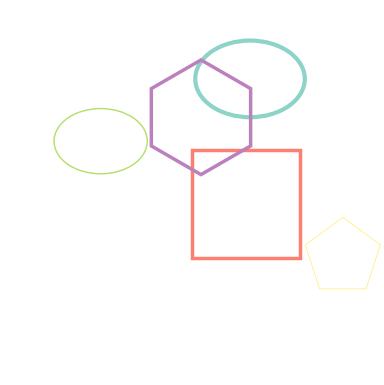[{"shape": "oval", "thickness": 3, "radius": 0.71, "center": [0.649, 0.795]}, {"shape": "square", "thickness": 2.5, "radius": 0.7, "center": [0.638, 0.47]}, {"shape": "oval", "thickness": 1, "radius": 0.61, "center": [0.261, 0.633]}, {"shape": "hexagon", "thickness": 2.5, "radius": 0.74, "center": [0.522, 0.695]}, {"shape": "pentagon", "thickness": 0.5, "radius": 0.51, "center": [0.89, 0.333]}]